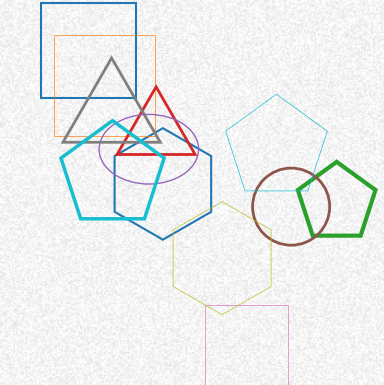[{"shape": "square", "thickness": 1.5, "radius": 0.62, "center": [0.229, 0.868]}, {"shape": "hexagon", "thickness": 1.5, "radius": 0.72, "center": [0.423, 0.522]}, {"shape": "square", "thickness": 0.5, "radius": 0.66, "center": [0.271, 0.777]}, {"shape": "pentagon", "thickness": 3, "radius": 0.53, "center": [0.874, 0.474]}, {"shape": "triangle", "thickness": 2, "radius": 0.59, "center": [0.405, 0.657]}, {"shape": "oval", "thickness": 1, "radius": 0.65, "center": [0.387, 0.612]}, {"shape": "circle", "thickness": 2, "radius": 0.5, "center": [0.756, 0.463]}, {"shape": "square", "thickness": 0.5, "radius": 0.53, "center": [0.64, 0.101]}, {"shape": "triangle", "thickness": 2, "radius": 0.73, "center": [0.29, 0.703]}, {"shape": "hexagon", "thickness": 0.5, "radius": 0.73, "center": [0.577, 0.329]}, {"shape": "pentagon", "thickness": 2.5, "radius": 0.7, "center": [0.292, 0.546]}, {"shape": "pentagon", "thickness": 0.5, "radius": 0.69, "center": [0.718, 0.616]}]